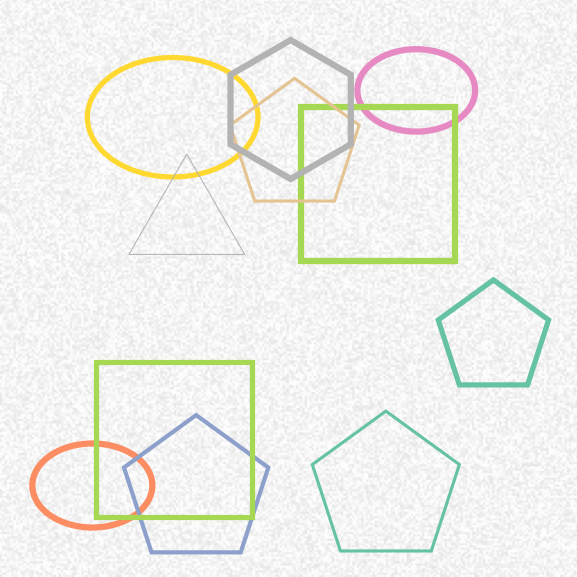[{"shape": "pentagon", "thickness": 1.5, "radius": 0.67, "center": [0.668, 0.153]}, {"shape": "pentagon", "thickness": 2.5, "radius": 0.5, "center": [0.854, 0.414]}, {"shape": "oval", "thickness": 3, "radius": 0.52, "center": [0.16, 0.158]}, {"shape": "pentagon", "thickness": 2, "radius": 0.66, "center": [0.34, 0.149]}, {"shape": "oval", "thickness": 3, "radius": 0.51, "center": [0.721, 0.843]}, {"shape": "square", "thickness": 3, "radius": 0.67, "center": [0.655, 0.681]}, {"shape": "square", "thickness": 2.5, "radius": 0.67, "center": [0.301, 0.238]}, {"shape": "oval", "thickness": 2.5, "radius": 0.74, "center": [0.299, 0.796]}, {"shape": "pentagon", "thickness": 1.5, "radius": 0.59, "center": [0.51, 0.746]}, {"shape": "hexagon", "thickness": 3, "radius": 0.6, "center": [0.503, 0.809]}, {"shape": "triangle", "thickness": 0.5, "radius": 0.58, "center": [0.323, 0.616]}]